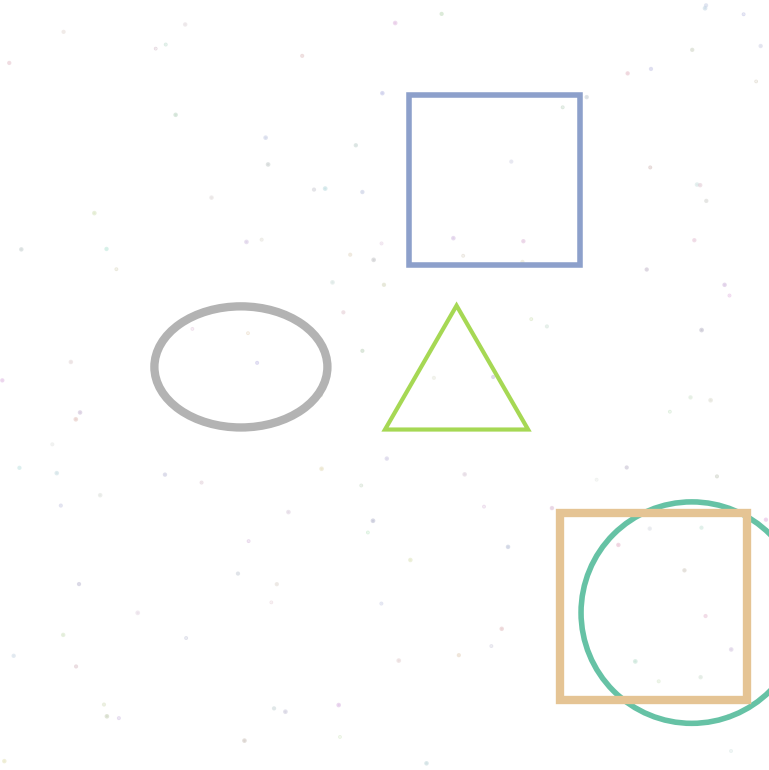[{"shape": "circle", "thickness": 2, "radius": 0.72, "center": [0.898, 0.204]}, {"shape": "square", "thickness": 2, "radius": 0.55, "center": [0.642, 0.766]}, {"shape": "triangle", "thickness": 1.5, "radius": 0.54, "center": [0.593, 0.496]}, {"shape": "square", "thickness": 3, "radius": 0.61, "center": [0.849, 0.212]}, {"shape": "oval", "thickness": 3, "radius": 0.56, "center": [0.313, 0.523]}]